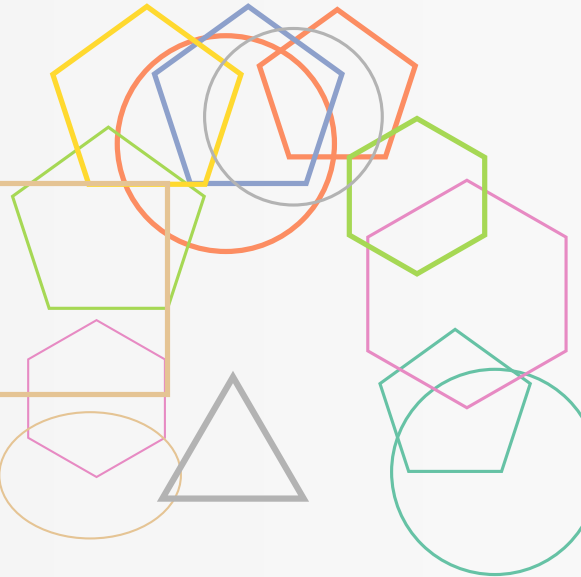[{"shape": "pentagon", "thickness": 1.5, "radius": 0.68, "center": [0.783, 0.293]}, {"shape": "circle", "thickness": 1.5, "radius": 0.89, "center": [0.851, 0.182]}, {"shape": "circle", "thickness": 2.5, "radius": 0.93, "center": [0.389, 0.75]}, {"shape": "pentagon", "thickness": 2.5, "radius": 0.7, "center": [0.58, 0.842]}, {"shape": "pentagon", "thickness": 2.5, "radius": 0.85, "center": [0.427, 0.819]}, {"shape": "hexagon", "thickness": 1.5, "radius": 0.98, "center": [0.803, 0.49]}, {"shape": "hexagon", "thickness": 1, "radius": 0.68, "center": [0.166, 0.309]}, {"shape": "hexagon", "thickness": 2.5, "radius": 0.67, "center": [0.717, 0.659]}, {"shape": "pentagon", "thickness": 1.5, "radius": 0.87, "center": [0.186, 0.606]}, {"shape": "pentagon", "thickness": 2.5, "radius": 0.85, "center": [0.253, 0.818]}, {"shape": "oval", "thickness": 1, "radius": 0.78, "center": [0.155, 0.176]}, {"shape": "square", "thickness": 2.5, "radius": 0.92, "center": [0.105, 0.5]}, {"shape": "triangle", "thickness": 3, "radius": 0.7, "center": [0.401, 0.206]}, {"shape": "circle", "thickness": 1.5, "radius": 0.76, "center": [0.505, 0.797]}]